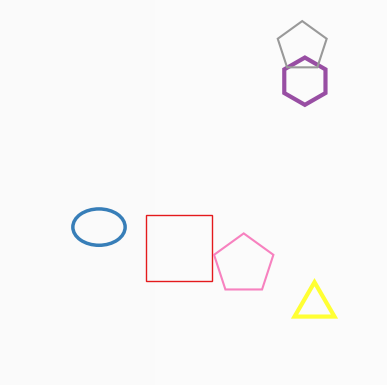[{"shape": "square", "thickness": 1, "radius": 0.43, "center": [0.463, 0.356]}, {"shape": "oval", "thickness": 2.5, "radius": 0.34, "center": [0.255, 0.41]}, {"shape": "hexagon", "thickness": 3, "radius": 0.31, "center": [0.787, 0.789]}, {"shape": "triangle", "thickness": 3, "radius": 0.3, "center": [0.812, 0.208]}, {"shape": "pentagon", "thickness": 1.5, "radius": 0.4, "center": [0.629, 0.313]}, {"shape": "pentagon", "thickness": 1.5, "radius": 0.33, "center": [0.78, 0.879]}]